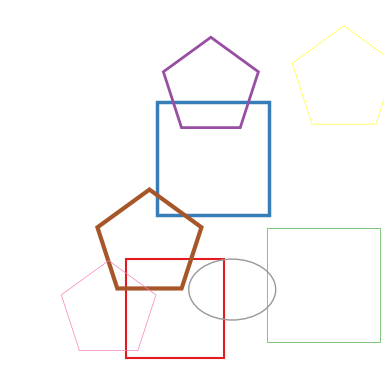[{"shape": "square", "thickness": 1.5, "radius": 0.64, "center": [0.454, 0.199]}, {"shape": "square", "thickness": 2.5, "radius": 0.73, "center": [0.552, 0.588]}, {"shape": "square", "thickness": 0.5, "radius": 0.74, "center": [0.84, 0.259]}, {"shape": "pentagon", "thickness": 2, "radius": 0.65, "center": [0.548, 0.773]}, {"shape": "pentagon", "thickness": 0.5, "radius": 0.71, "center": [0.893, 0.792]}, {"shape": "pentagon", "thickness": 3, "radius": 0.71, "center": [0.388, 0.366]}, {"shape": "pentagon", "thickness": 0.5, "radius": 0.65, "center": [0.282, 0.194]}, {"shape": "oval", "thickness": 1, "radius": 0.56, "center": [0.603, 0.248]}]